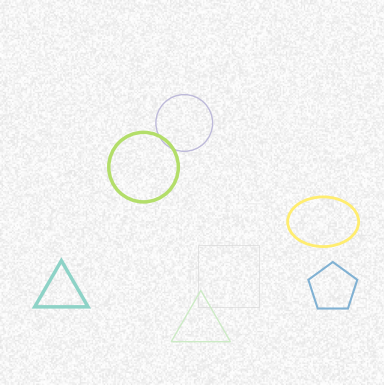[{"shape": "triangle", "thickness": 2.5, "radius": 0.4, "center": [0.159, 0.243]}, {"shape": "circle", "thickness": 1, "radius": 0.37, "center": [0.479, 0.681]}, {"shape": "pentagon", "thickness": 1.5, "radius": 0.33, "center": [0.864, 0.253]}, {"shape": "circle", "thickness": 2.5, "radius": 0.45, "center": [0.373, 0.566]}, {"shape": "square", "thickness": 0.5, "radius": 0.4, "center": [0.594, 0.283]}, {"shape": "triangle", "thickness": 1, "radius": 0.44, "center": [0.522, 0.157]}, {"shape": "oval", "thickness": 2, "radius": 0.46, "center": [0.839, 0.424]}]